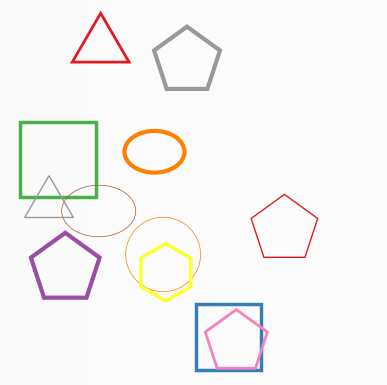[{"shape": "triangle", "thickness": 2, "radius": 0.42, "center": [0.26, 0.881]}, {"shape": "pentagon", "thickness": 1, "radius": 0.45, "center": [0.734, 0.405]}, {"shape": "square", "thickness": 2.5, "radius": 0.42, "center": [0.59, 0.124]}, {"shape": "square", "thickness": 2.5, "radius": 0.49, "center": [0.15, 0.585]}, {"shape": "pentagon", "thickness": 3, "radius": 0.47, "center": [0.168, 0.302]}, {"shape": "circle", "thickness": 0.5, "radius": 0.48, "center": [0.421, 0.339]}, {"shape": "oval", "thickness": 3, "radius": 0.39, "center": [0.399, 0.606]}, {"shape": "hexagon", "thickness": 2.5, "radius": 0.37, "center": [0.428, 0.293]}, {"shape": "oval", "thickness": 0.5, "radius": 0.48, "center": [0.255, 0.452]}, {"shape": "pentagon", "thickness": 2, "radius": 0.42, "center": [0.61, 0.112]}, {"shape": "pentagon", "thickness": 3, "radius": 0.45, "center": [0.483, 0.841]}, {"shape": "triangle", "thickness": 1, "radius": 0.36, "center": [0.126, 0.471]}]